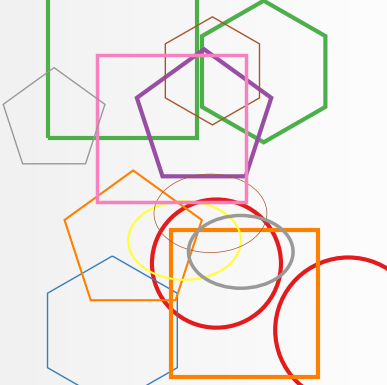[{"shape": "circle", "thickness": 3, "radius": 0.83, "center": [0.559, 0.315]}, {"shape": "circle", "thickness": 3, "radius": 0.94, "center": [0.899, 0.143]}, {"shape": "hexagon", "thickness": 1, "radius": 0.97, "center": [0.29, 0.142]}, {"shape": "square", "thickness": 3, "radius": 0.96, "center": [0.316, 0.834]}, {"shape": "hexagon", "thickness": 3, "radius": 0.92, "center": [0.681, 0.814]}, {"shape": "pentagon", "thickness": 3, "radius": 0.91, "center": [0.527, 0.69]}, {"shape": "pentagon", "thickness": 1.5, "radius": 0.93, "center": [0.344, 0.371]}, {"shape": "square", "thickness": 3, "radius": 0.95, "center": [0.631, 0.212]}, {"shape": "oval", "thickness": 1.5, "radius": 0.73, "center": [0.476, 0.375]}, {"shape": "hexagon", "thickness": 1, "radius": 0.7, "center": [0.548, 0.816]}, {"shape": "oval", "thickness": 0.5, "radius": 0.73, "center": [0.543, 0.446]}, {"shape": "square", "thickness": 2.5, "radius": 0.96, "center": [0.443, 0.666]}, {"shape": "pentagon", "thickness": 1, "radius": 0.69, "center": [0.14, 0.686]}, {"shape": "oval", "thickness": 2.5, "radius": 0.67, "center": [0.621, 0.346]}]